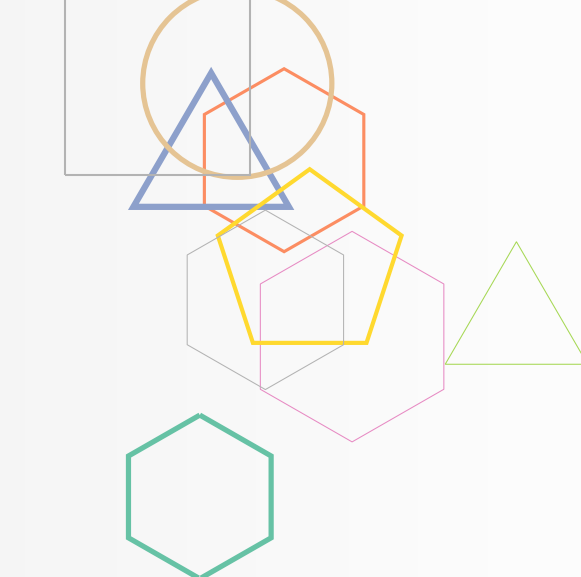[{"shape": "hexagon", "thickness": 2.5, "radius": 0.71, "center": [0.344, 0.139]}, {"shape": "hexagon", "thickness": 1.5, "radius": 0.79, "center": [0.489, 0.722]}, {"shape": "triangle", "thickness": 3, "radius": 0.77, "center": [0.363, 0.718]}, {"shape": "hexagon", "thickness": 0.5, "radius": 0.91, "center": [0.606, 0.416]}, {"shape": "triangle", "thickness": 0.5, "radius": 0.71, "center": [0.888, 0.439]}, {"shape": "pentagon", "thickness": 2, "radius": 0.83, "center": [0.533, 0.54]}, {"shape": "circle", "thickness": 2.5, "radius": 0.81, "center": [0.408, 0.855]}, {"shape": "square", "thickness": 1, "radius": 0.8, "center": [0.271, 0.855]}, {"shape": "hexagon", "thickness": 0.5, "radius": 0.78, "center": [0.457, 0.48]}]